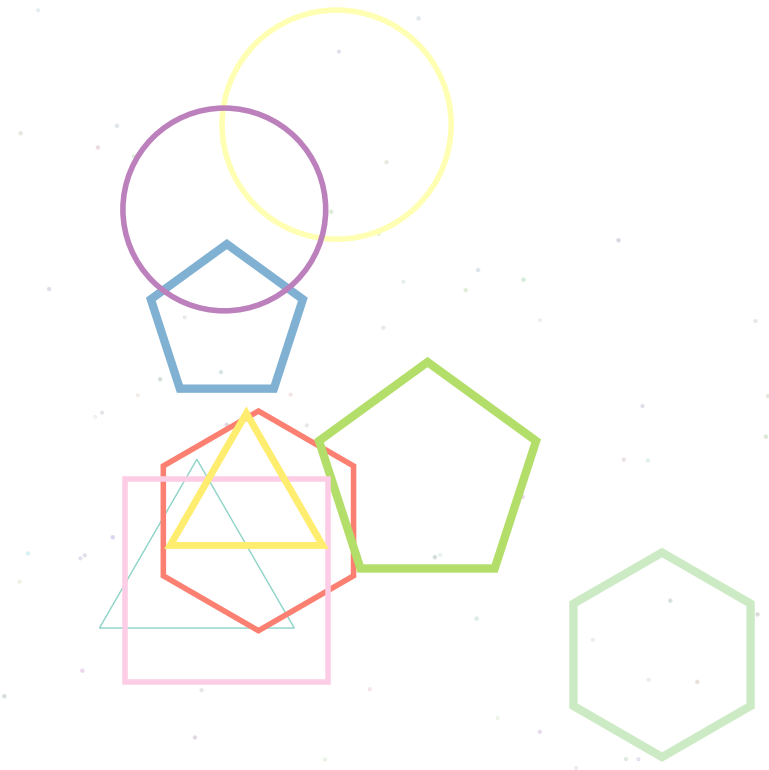[{"shape": "triangle", "thickness": 0.5, "radius": 0.73, "center": [0.256, 0.257]}, {"shape": "circle", "thickness": 2, "radius": 0.74, "center": [0.437, 0.838]}, {"shape": "hexagon", "thickness": 2, "radius": 0.71, "center": [0.336, 0.324]}, {"shape": "pentagon", "thickness": 3, "radius": 0.52, "center": [0.295, 0.579]}, {"shape": "pentagon", "thickness": 3, "radius": 0.74, "center": [0.555, 0.382]}, {"shape": "square", "thickness": 2, "radius": 0.66, "center": [0.294, 0.246]}, {"shape": "circle", "thickness": 2, "radius": 0.66, "center": [0.291, 0.728]}, {"shape": "hexagon", "thickness": 3, "radius": 0.66, "center": [0.86, 0.15]}, {"shape": "triangle", "thickness": 2.5, "radius": 0.57, "center": [0.32, 0.349]}]